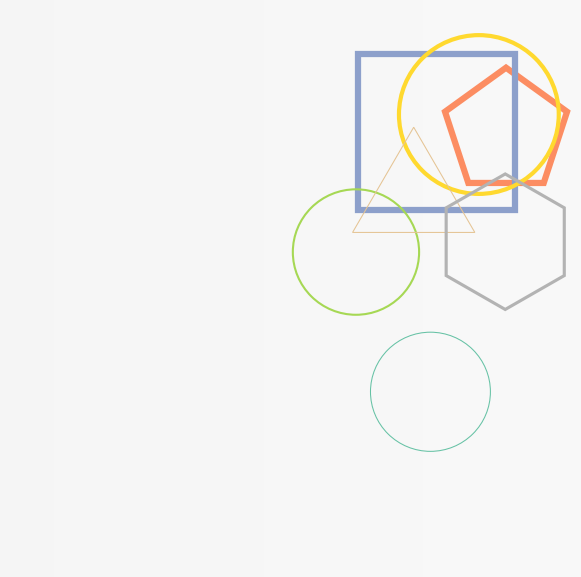[{"shape": "circle", "thickness": 0.5, "radius": 0.52, "center": [0.741, 0.321]}, {"shape": "pentagon", "thickness": 3, "radius": 0.55, "center": [0.871, 0.772]}, {"shape": "square", "thickness": 3, "radius": 0.68, "center": [0.75, 0.77]}, {"shape": "circle", "thickness": 1, "radius": 0.54, "center": [0.612, 0.563]}, {"shape": "circle", "thickness": 2, "radius": 0.69, "center": [0.824, 0.801]}, {"shape": "triangle", "thickness": 0.5, "radius": 0.61, "center": [0.712, 0.657]}, {"shape": "hexagon", "thickness": 1.5, "radius": 0.59, "center": [0.869, 0.581]}]